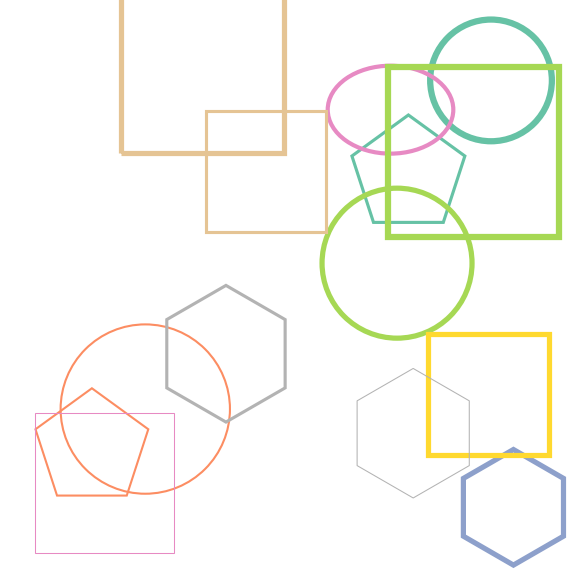[{"shape": "circle", "thickness": 3, "radius": 0.53, "center": [0.85, 0.86]}, {"shape": "pentagon", "thickness": 1.5, "radius": 0.51, "center": [0.707, 0.697]}, {"shape": "circle", "thickness": 1, "radius": 0.73, "center": [0.252, 0.291]}, {"shape": "pentagon", "thickness": 1, "radius": 0.51, "center": [0.159, 0.224]}, {"shape": "hexagon", "thickness": 2.5, "radius": 0.5, "center": [0.889, 0.121]}, {"shape": "oval", "thickness": 2, "radius": 0.54, "center": [0.676, 0.809]}, {"shape": "square", "thickness": 0.5, "radius": 0.6, "center": [0.181, 0.163]}, {"shape": "square", "thickness": 3, "radius": 0.74, "center": [0.82, 0.736]}, {"shape": "circle", "thickness": 2.5, "radius": 0.65, "center": [0.688, 0.543]}, {"shape": "square", "thickness": 2.5, "radius": 0.52, "center": [0.846, 0.316]}, {"shape": "square", "thickness": 2.5, "radius": 0.71, "center": [0.351, 0.875]}, {"shape": "square", "thickness": 1.5, "radius": 0.52, "center": [0.461, 0.702]}, {"shape": "hexagon", "thickness": 1.5, "radius": 0.59, "center": [0.391, 0.387]}, {"shape": "hexagon", "thickness": 0.5, "radius": 0.56, "center": [0.715, 0.249]}]